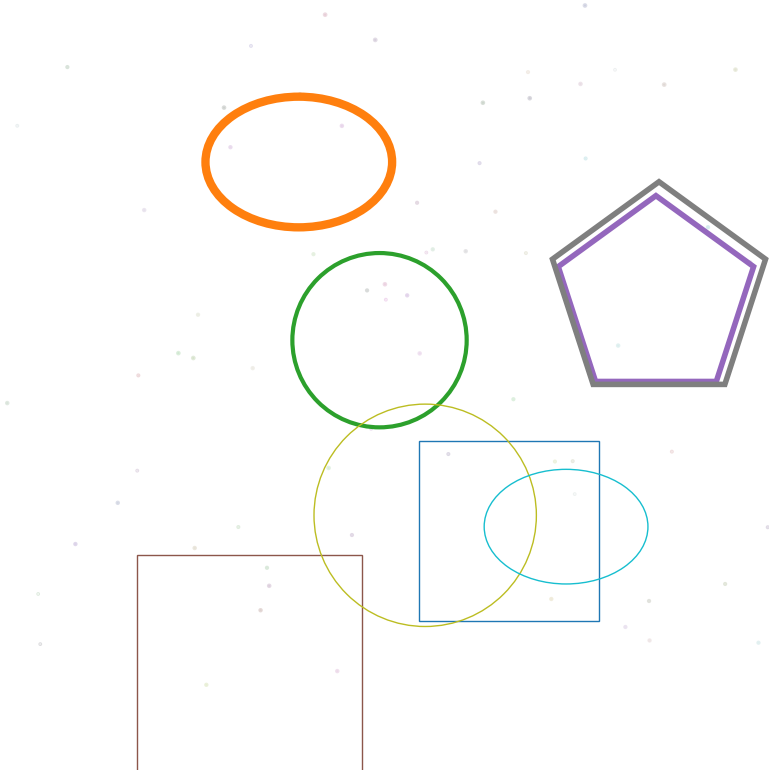[{"shape": "square", "thickness": 0.5, "radius": 0.59, "center": [0.661, 0.31]}, {"shape": "oval", "thickness": 3, "radius": 0.61, "center": [0.388, 0.79]}, {"shape": "circle", "thickness": 1.5, "radius": 0.57, "center": [0.493, 0.558]}, {"shape": "pentagon", "thickness": 2, "radius": 0.67, "center": [0.852, 0.613]}, {"shape": "square", "thickness": 0.5, "radius": 0.73, "center": [0.324, 0.133]}, {"shape": "pentagon", "thickness": 2, "radius": 0.73, "center": [0.856, 0.618]}, {"shape": "circle", "thickness": 0.5, "radius": 0.72, "center": [0.552, 0.331]}, {"shape": "oval", "thickness": 0.5, "radius": 0.53, "center": [0.735, 0.316]}]